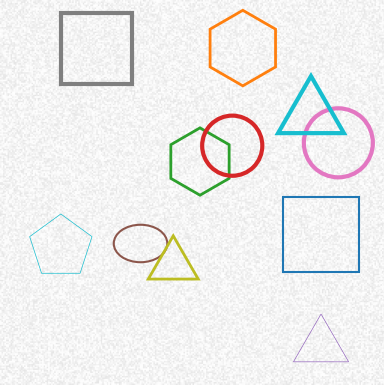[{"shape": "square", "thickness": 1.5, "radius": 0.49, "center": [0.834, 0.391]}, {"shape": "hexagon", "thickness": 2, "radius": 0.49, "center": [0.631, 0.875]}, {"shape": "hexagon", "thickness": 2, "radius": 0.44, "center": [0.519, 0.58]}, {"shape": "circle", "thickness": 3, "radius": 0.39, "center": [0.603, 0.622]}, {"shape": "triangle", "thickness": 0.5, "radius": 0.41, "center": [0.834, 0.102]}, {"shape": "oval", "thickness": 1.5, "radius": 0.35, "center": [0.365, 0.368]}, {"shape": "circle", "thickness": 3, "radius": 0.45, "center": [0.879, 0.629]}, {"shape": "square", "thickness": 3, "radius": 0.46, "center": [0.25, 0.874]}, {"shape": "triangle", "thickness": 2, "radius": 0.37, "center": [0.45, 0.313]}, {"shape": "pentagon", "thickness": 0.5, "radius": 0.43, "center": [0.158, 0.359]}, {"shape": "triangle", "thickness": 3, "radius": 0.49, "center": [0.808, 0.704]}]